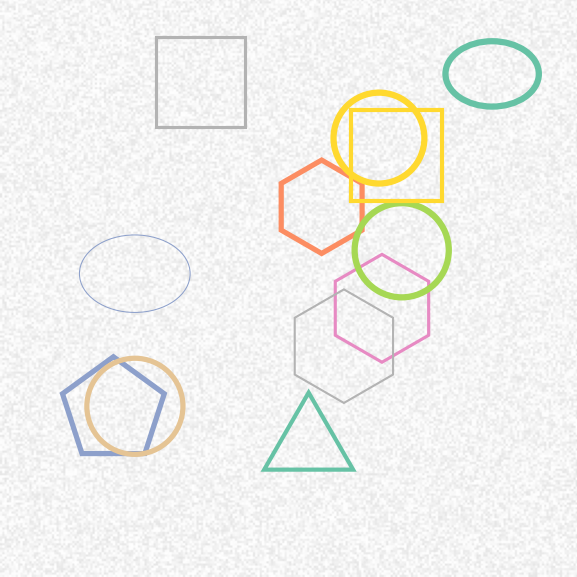[{"shape": "oval", "thickness": 3, "radius": 0.4, "center": [0.852, 0.871]}, {"shape": "triangle", "thickness": 2, "radius": 0.44, "center": [0.534, 0.23]}, {"shape": "hexagon", "thickness": 2.5, "radius": 0.4, "center": [0.557, 0.641]}, {"shape": "oval", "thickness": 0.5, "radius": 0.48, "center": [0.233, 0.525]}, {"shape": "pentagon", "thickness": 2.5, "radius": 0.46, "center": [0.196, 0.289]}, {"shape": "hexagon", "thickness": 1.5, "radius": 0.47, "center": [0.661, 0.465]}, {"shape": "circle", "thickness": 3, "radius": 0.41, "center": [0.696, 0.566]}, {"shape": "square", "thickness": 2, "radius": 0.4, "center": [0.687, 0.73]}, {"shape": "circle", "thickness": 3, "radius": 0.39, "center": [0.656, 0.76]}, {"shape": "circle", "thickness": 2.5, "radius": 0.42, "center": [0.234, 0.296]}, {"shape": "square", "thickness": 1.5, "radius": 0.39, "center": [0.348, 0.857]}, {"shape": "hexagon", "thickness": 1, "radius": 0.49, "center": [0.595, 0.4]}]